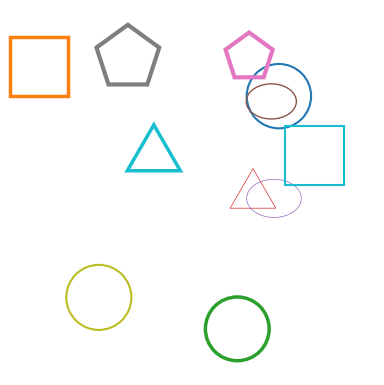[{"shape": "circle", "thickness": 1.5, "radius": 0.42, "center": [0.724, 0.75]}, {"shape": "square", "thickness": 2.5, "radius": 0.38, "center": [0.101, 0.827]}, {"shape": "circle", "thickness": 2.5, "radius": 0.41, "center": [0.616, 0.146]}, {"shape": "triangle", "thickness": 0.5, "radius": 0.34, "center": [0.657, 0.494]}, {"shape": "oval", "thickness": 0.5, "radius": 0.35, "center": [0.712, 0.485]}, {"shape": "oval", "thickness": 1, "radius": 0.33, "center": [0.705, 0.737]}, {"shape": "pentagon", "thickness": 3, "radius": 0.32, "center": [0.647, 0.851]}, {"shape": "pentagon", "thickness": 3, "radius": 0.43, "center": [0.332, 0.85]}, {"shape": "circle", "thickness": 1.5, "radius": 0.42, "center": [0.257, 0.228]}, {"shape": "square", "thickness": 1.5, "radius": 0.39, "center": [0.818, 0.596]}, {"shape": "triangle", "thickness": 2.5, "radius": 0.4, "center": [0.4, 0.596]}]